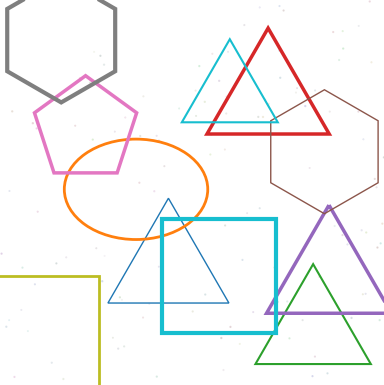[{"shape": "triangle", "thickness": 1, "radius": 0.91, "center": [0.437, 0.304]}, {"shape": "oval", "thickness": 2, "radius": 0.93, "center": [0.353, 0.508]}, {"shape": "triangle", "thickness": 1.5, "radius": 0.87, "center": [0.813, 0.141]}, {"shape": "triangle", "thickness": 2.5, "radius": 0.92, "center": [0.696, 0.744]}, {"shape": "triangle", "thickness": 2.5, "radius": 0.94, "center": [0.854, 0.28]}, {"shape": "hexagon", "thickness": 1, "radius": 0.8, "center": [0.843, 0.606]}, {"shape": "pentagon", "thickness": 2.5, "radius": 0.7, "center": [0.222, 0.664]}, {"shape": "hexagon", "thickness": 3, "radius": 0.81, "center": [0.159, 0.896]}, {"shape": "square", "thickness": 2, "radius": 0.77, "center": [0.104, 0.13]}, {"shape": "triangle", "thickness": 1.5, "radius": 0.72, "center": [0.597, 0.754]}, {"shape": "square", "thickness": 3, "radius": 0.74, "center": [0.569, 0.283]}]